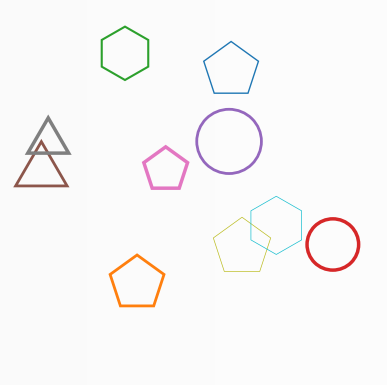[{"shape": "pentagon", "thickness": 1, "radius": 0.37, "center": [0.596, 0.818]}, {"shape": "pentagon", "thickness": 2, "radius": 0.37, "center": [0.354, 0.265]}, {"shape": "hexagon", "thickness": 1.5, "radius": 0.35, "center": [0.323, 0.862]}, {"shape": "circle", "thickness": 2.5, "radius": 0.33, "center": [0.859, 0.365]}, {"shape": "circle", "thickness": 2, "radius": 0.42, "center": [0.591, 0.633]}, {"shape": "triangle", "thickness": 2, "radius": 0.38, "center": [0.107, 0.555]}, {"shape": "pentagon", "thickness": 2.5, "radius": 0.3, "center": [0.428, 0.559]}, {"shape": "triangle", "thickness": 2.5, "radius": 0.3, "center": [0.124, 0.633]}, {"shape": "pentagon", "thickness": 0.5, "radius": 0.39, "center": [0.625, 0.358]}, {"shape": "hexagon", "thickness": 0.5, "radius": 0.38, "center": [0.713, 0.415]}]